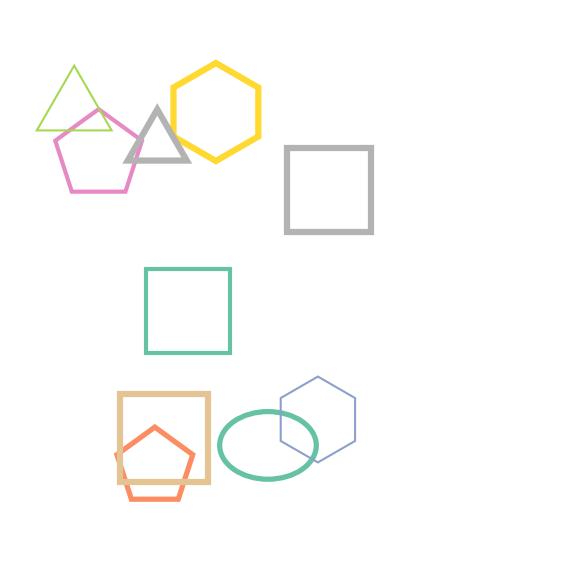[{"shape": "oval", "thickness": 2.5, "radius": 0.42, "center": [0.464, 0.228]}, {"shape": "square", "thickness": 2, "radius": 0.36, "center": [0.326, 0.46]}, {"shape": "pentagon", "thickness": 2.5, "radius": 0.35, "center": [0.268, 0.191]}, {"shape": "hexagon", "thickness": 1, "radius": 0.37, "center": [0.55, 0.273]}, {"shape": "pentagon", "thickness": 2, "radius": 0.39, "center": [0.171, 0.731]}, {"shape": "triangle", "thickness": 1, "radius": 0.37, "center": [0.128, 0.811]}, {"shape": "hexagon", "thickness": 3, "radius": 0.42, "center": [0.374, 0.805]}, {"shape": "square", "thickness": 3, "radius": 0.38, "center": [0.285, 0.241]}, {"shape": "triangle", "thickness": 3, "radius": 0.3, "center": [0.272, 0.751]}, {"shape": "square", "thickness": 3, "radius": 0.36, "center": [0.57, 0.67]}]